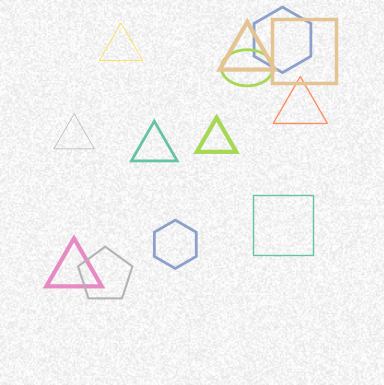[{"shape": "square", "thickness": 1, "radius": 0.39, "center": [0.736, 0.417]}, {"shape": "triangle", "thickness": 2, "radius": 0.34, "center": [0.401, 0.616]}, {"shape": "triangle", "thickness": 1, "radius": 0.41, "center": [0.78, 0.72]}, {"shape": "hexagon", "thickness": 2, "radius": 0.43, "center": [0.734, 0.896]}, {"shape": "hexagon", "thickness": 2, "radius": 0.31, "center": [0.455, 0.365]}, {"shape": "triangle", "thickness": 3, "radius": 0.42, "center": [0.192, 0.298]}, {"shape": "triangle", "thickness": 3, "radius": 0.3, "center": [0.562, 0.635]}, {"shape": "oval", "thickness": 2, "radius": 0.34, "center": [0.642, 0.824]}, {"shape": "triangle", "thickness": 0.5, "radius": 0.32, "center": [0.314, 0.875]}, {"shape": "square", "thickness": 2.5, "radius": 0.41, "center": [0.79, 0.868]}, {"shape": "triangle", "thickness": 3, "radius": 0.41, "center": [0.642, 0.861]}, {"shape": "triangle", "thickness": 0.5, "radius": 0.3, "center": [0.193, 0.644]}, {"shape": "pentagon", "thickness": 1.5, "radius": 0.37, "center": [0.273, 0.285]}]